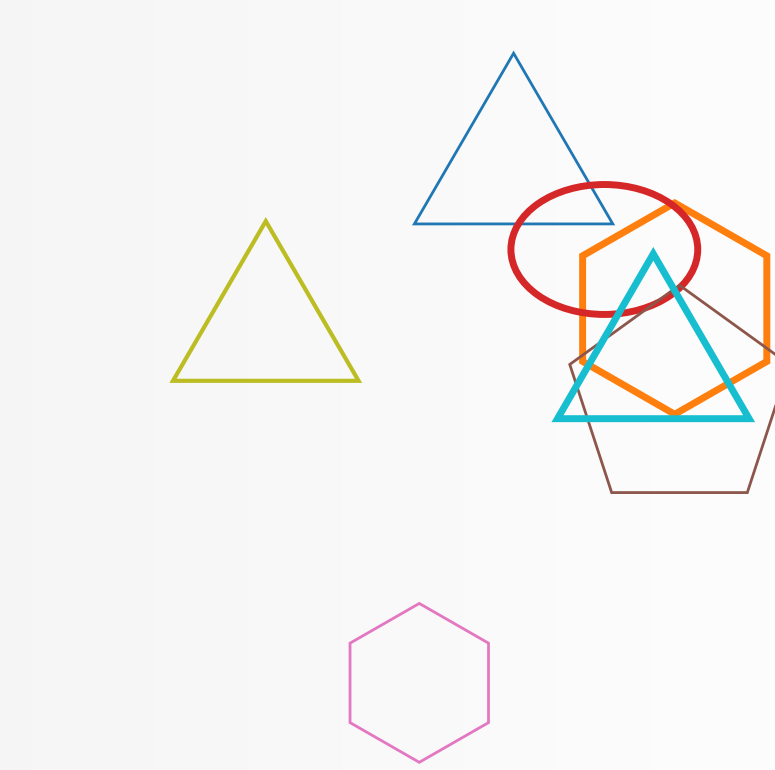[{"shape": "triangle", "thickness": 1, "radius": 0.74, "center": [0.663, 0.783]}, {"shape": "hexagon", "thickness": 2.5, "radius": 0.69, "center": [0.871, 0.599]}, {"shape": "oval", "thickness": 2.5, "radius": 0.6, "center": [0.78, 0.676]}, {"shape": "pentagon", "thickness": 1, "radius": 0.74, "center": [0.877, 0.481]}, {"shape": "hexagon", "thickness": 1, "radius": 0.52, "center": [0.541, 0.113]}, {"shape": "triangle", "thickness": 1.5, "radius": 0.69, "center": [0.343, 0.575]}, {"shape": "triangle", "thickness": 2.5, "radius": 0.71, "center": [0.843, 0.528]}]